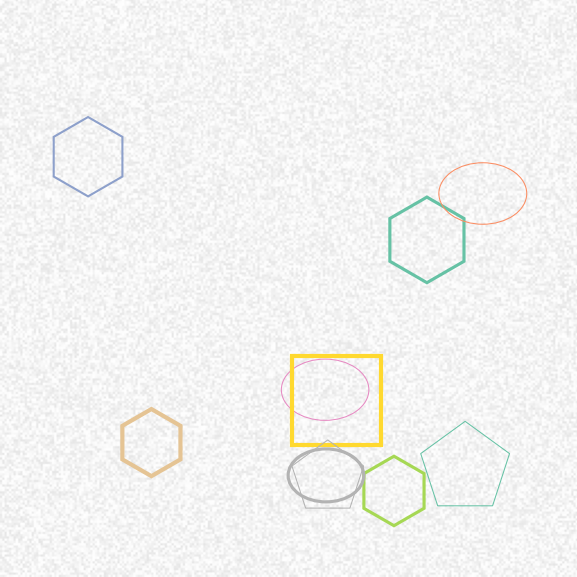[{"shape": "pentagon", "thickness": 0.5, "radius": 0.4, "center": [0.805, 0.189]}, {"shape": "hexagon", "thickness": 1.5, "radius": 0.37, "center": [0.739, 0.584]}, {"shape": "oval", "thickness": 0.5, "radius": 0.38, "center": [0.836, 0.664]}, {"shape": "hexagon", "thickness": 1, "radius": 0.34, "center": [0.152, 0.728]}, {"shape": "oval", "thickness": 0.5, "radius": 0.38, "center": [0.563, 0.324]}, {"shape": "hexagon", "thickness": 1.5, "radius": 0.3, "center": [0.682, 0.149]}, {"shape": "square", "thickness": 2, "radius": 0.39, "center": [0.582, 0.306]}, {"shape": "hexagon", "thickness": 2, "radius": 0.29, "center": [0.262, 0.233]}, {"shape": "oval", "thickness": 1.5, "radius": 0.33, "center": [0.564, 0.176]}, {"shape": "pentagon", "thickness": 0.5, "radius": 0.33, "center": [0.568, 0.172]}]